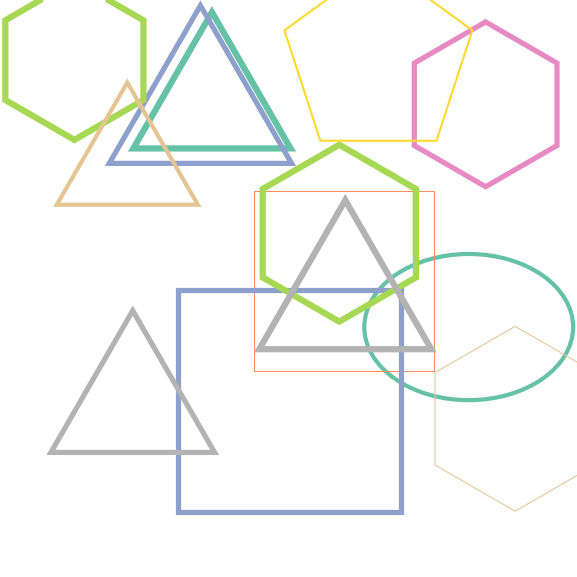[{"shape": "triangle", "thickness": 3, "radius": 0.79, "center": [0.367, 0.821]}, {"shape": "oval", "thickness": 2, "radius": 0.9, "center": [0.812, 0.433]}, {"shape": "square", "thickness": 0.5, "radius": 0.78, "center": [0.596, 0.512]}, {"shape": "triangle", "thickness": 2.5, "radius": 0.91, "center": [0.347, 0.807]}, {"shape": "square", "thickness": 2.5, "radius": 0.96, "center": [0.501, 0.305]}, {"shape": "hexagon", "thickness": 2.5, "radius": 0.71, "center": [0.841, 0.818]}, {"shape": "hexagon", "thickness": 3, "radius": 0.69, "center": [0.129, 0.895]}, {"shape": "hexagon", "thickness": 3, "radius": 0.77, "center": [0.588, 0.595]}, {"shape": "pentagon", "thickness": 1, "radius": 0.86, "center": [0.655, 0.894]}, {"shape": "hexagon", "thickness": 0.5, "radius": 0.8, "center": [0.892, 0.274]}, {"shape": "triangle", "thickness": 2, "radius": 0.71, "center": [0.22, 0.715]}, {"shape": "triangle", "thickness": 2.5, "radius": 0.82, "center": [0.23, 0.298]}, {"shape": "triangle", "thickness": 3, "radius": 0.86, "center": [0.598, 0.48]}]